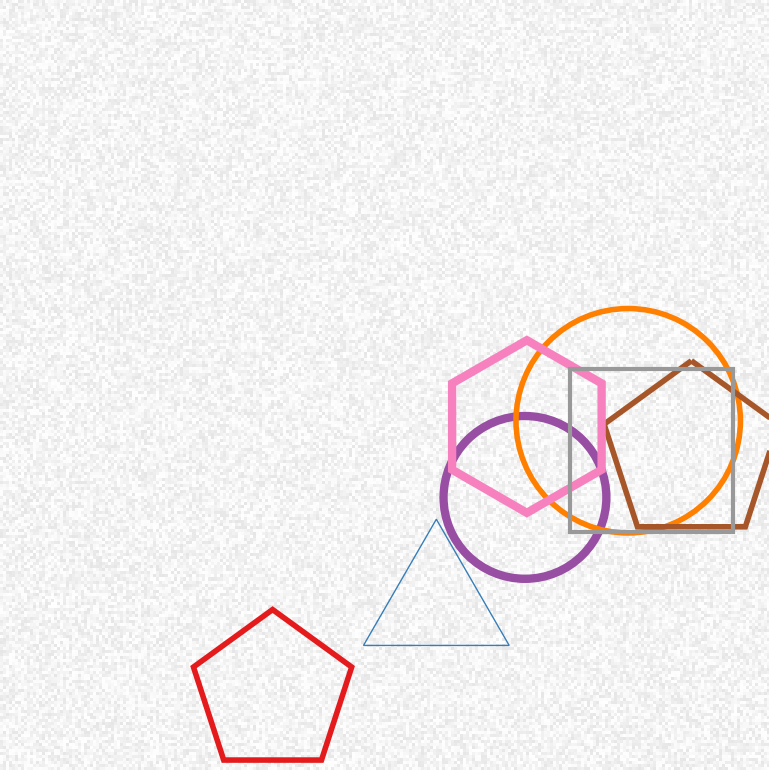[{"shape": "pentagon", "thickness": 2, "radius": 0.54, "center": [0.354, 0.1]}, {"shape": "triangle", "thickness": 0.5, "radius": 0.55, "center": [0.567, 0.216]}, {"shape": "circle", "thickness": 3, "radius": 0.53, "center": [0.682, 0.354]}, {"shape": "circle", "thickness": 2, "radius": 0.73, "center": [0.816, 0.454]}, {"shape": "pentagon", "thickness": 2, "radius": 0.6, "center": [0.898, 0.412]}, {"shape": "hexagon", "thickness": 3, "radius": 0.56, "center": [0.684, 0.446]}, {"shape": "square", "thickness": 1.5, "radius": 0.53, "center": [0.846, 0.415]}]